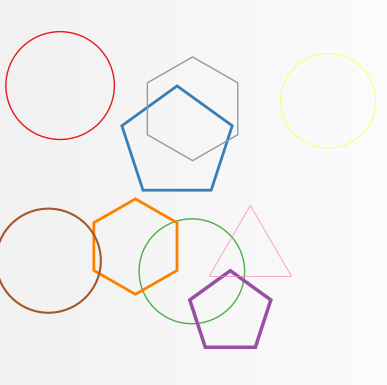[{"shape": "circle", "thickness": 1, "radius": 0.7, "center": [0.155, 0.778]}, {"shape": "pentagon", "thickness": 2, "radius": 0.75, "center": [0.457, 0.627]}, {"shape": "circle", "thickness": 1, "radius": 0.68, "center": [0.495, 0.295]}, {"shape": "pentagon", "thickness": 2.5, "radius": 0.55, "center": [0.594, 0.187]}, {"shape": "hexagon", "thickness": 2, "radius": 0.62, "center": [0.35, 0.36]}, {"shape": "circle", "thickness": 0.5, "radius": 0.61, "center": [0.847, 0.738]}, {"shape": "circle", "thickness": 1.5, "radius": 0.68, "center": [0.125, 0.323]}, {"shape": "triangle", "thickness": 0.5, "radius": 0.61, "center": [0.646, 0.344]}, {"shape": "hexagon", "thickness": 1, "radius": 0.67, "center": [0.497, 0.717]}]